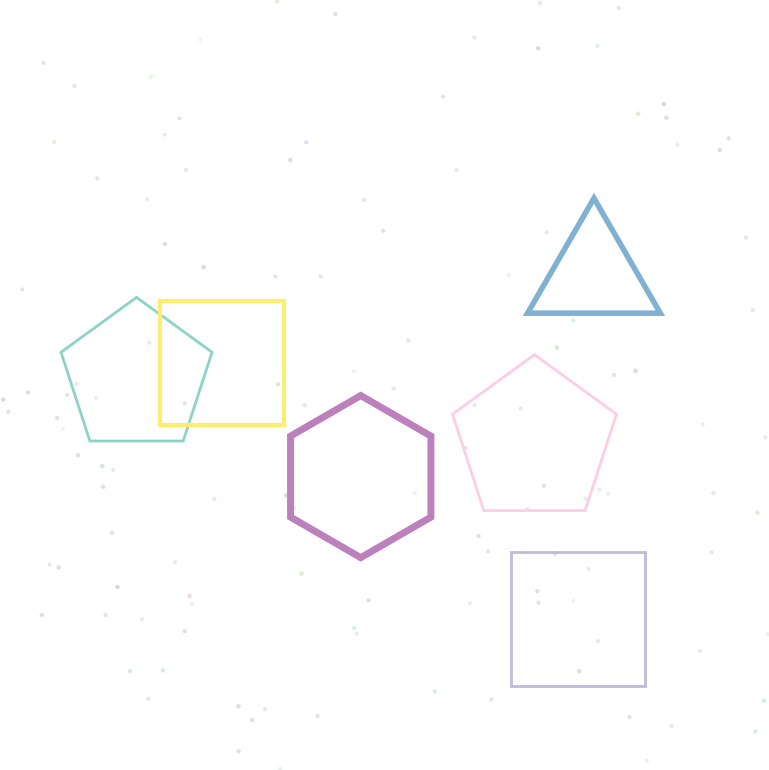[{"shape": "pentagon", "thickness": 1, "radius": 0.52, "center": [0.177, 0.511]}, {"shape": "square", "thickness": 1, "radius": 0.43, "center": [0.751, 0.196]}, {"shape": "triangle", "thickness": 2, "radius": 0.5, "center": [0.771, 0.643]}, {"shape": "pentagon", "thickness": 1, "radius": 0.56, "center": [0.694, 0.427]}, {"shape": "hexagon", "thickness": 2.5, "radius": 0.53, "center": [0.468, 0.381]}, {"shape": "square", "thickness": 1.5, "radius": 0.4, "center": [0.289, 0.529]}]